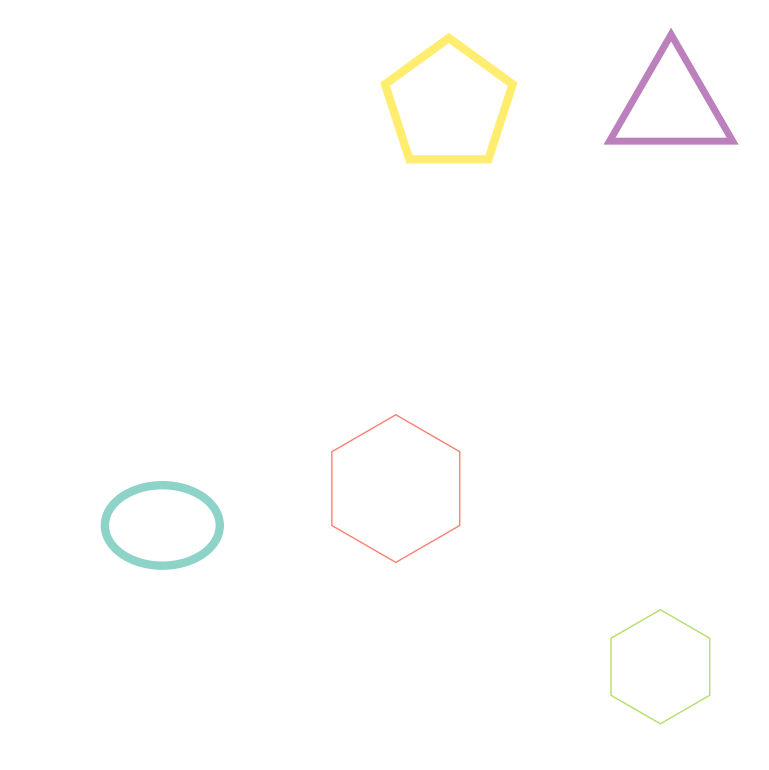[{"shape": "oval", "thickness": 3, "radius": 0.37, "center": [0.211, 0.318]}, {"shape": "hexagon", "thickness": 0.5, "radius": 0.48, "center": [0.514, 0.365]}, {"shape": "hexagon", "thickness": 0.5, "radius": 0.37, "center": [0.858, 0.134]}, {"shape": "triangle", "thickness": 2.5, "radius": 0.46, "center": [0.872, 0.863]}, {"shape": "pentagon", "thickness": 3, "radius": 0.44, "center": [0.583, 0.864]}]